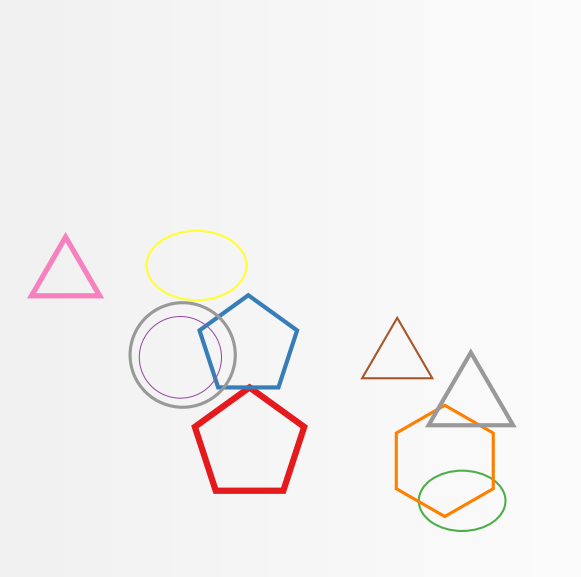[{"shape": "pentagon", "thickness": 3, "radius": 0.49, "center": [0.429, 0.229]}, {"shape": "pentagon", "thickness": 2, "radius": 0.44, "center": [0.427, 0.4]}, {"shape": "oval", "thickness": 1, "radius": 0.37, "center": [0.795, 0.132]}, {"shape": "circle", "thickness": 0.5, "radius": 0.35, "center": [0.31, 0.38]}, {"shape": "hexagon", "thickness": 1.5, "radius": 0.48, "center": [0.765, 0.201]}, {"shape": "oval", "thickness": 1, "radius": 0.43, "center": [0.338, 0.539]}, {"shape": "triangle", "thickness": 1, "radius": 0.35, "center": [0.683, 0.379]}, {"shape": "triangle", "thickness": 2.5, "radius": 0.34, "center": [0.113, 0.521]}, {"shape": "circle", "thickness": 1.5, "radius": 0.45, "center": [0.314, 0.384]}, {"shape": "triangle", "thickness": 2, "radius": 0.42, "center": [0.81, 0.305]}]